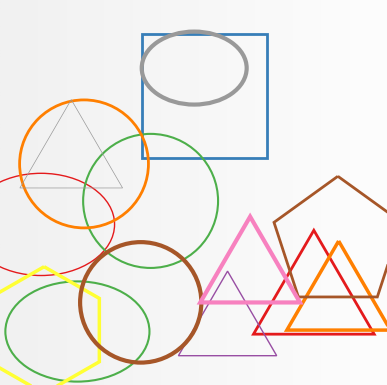[{"shape": "oval", "thickness": 1, "radius": 0.95, "center": [0.106, 0.417]}, {"shape": "triangle", "thickness": 2, "radius": 0.9, "center": [0.81, 0.222]}, {"shape": "square", "thickness": 2, "radius": 0.8, "center": [0.527, 0.75]}, {"shape": "oval", "thickness": 1.5, "radius": 0.93, "center": [0.2, 0.139]}, {"shape": "circle", "thickness": 1.5, "radius": 0.87, "center": [0.389, 0.478]}, {"shape": "triangle", "thickness": 1, "radius": 0.73, "center": [0.587, 0.149]}, {"shape": "triangle", "thickness": 2.5, "radius": 0.77, "center": [0.874, 0.22]}, {"shape": "circle", "thickness": 2, "radius": 0.83, "center": [0.217, 0.574]}, {"shape": "hexagon", "thickness": 2.5, "radius": 0.82, "center": [0.114, 0.143]}, {"shape": "pentagon", "thickness": 2, "radius": 0.87, "center": [0.872, 0.369]}, {"shape": "circle", "thickness": 3, "radius": 0.78, "center": [0.363, 0.215]}, {"shape": "triangle", "thickness": 3, "radius": 0.74, "center": [0.646, 0.289]}, {"shape": "triangle", "thickness": 0.5, "radius": 0.77, "center": [0.184, 0.588]}, {"shape": "oval", "thickness": 3, "radius": 0.68, "center": [0.501, 0.823]}]